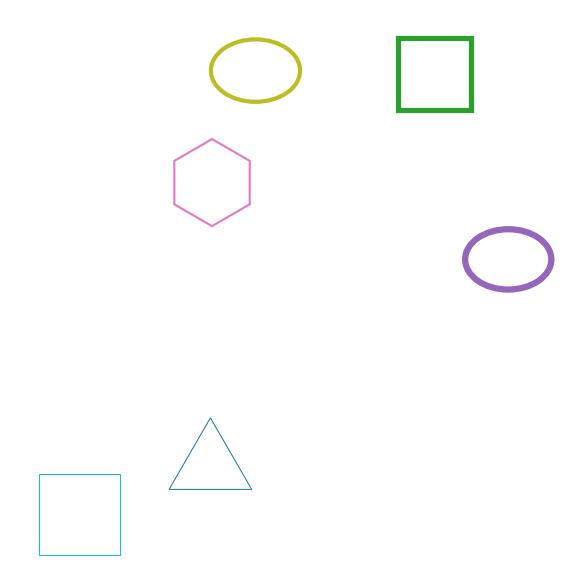[{"shape": "triangle", "thickness": 0.5, "radius": 0.41, "center": [0.364, 0.193]}, {"shape": "square", "thickness": 2.5, "radius": 0.32, "center": [0.752, 0.871]}, {"shape": "oval", "thickness": 3, "radius": 0.37, "center": [0.88, 0.55]}, {"shape": "hexagon", "thickness": 1, "radius": 0.38, "center": [0.367, 0.683]}, {"shape": "oval", "thickness": 2, "radius": 0.39, "center": [0.442, 0.877]}, {"shape": "square", "thickness": 0.5, "radius": 0.35, "center": [0.138, 0.109]}]